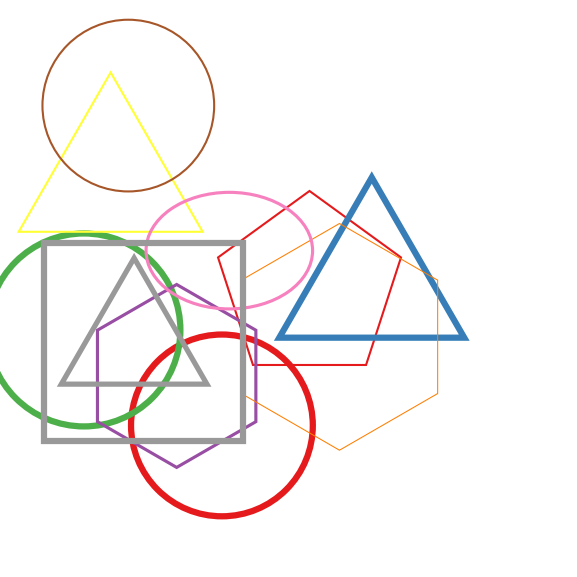[{"shape": "circle", "thickness": 3, "radius": 0.79, "center": [0.384, 0.262]}, {"shape": "pentagon", "thickness": 1, "radius": 0.83, "center": [0.536, 0.502]}, {"shape": "triangle", "thickness": 3, "radius": 0.92, "center": [0.644, 0.507]}, {"shape": "circle", "thickness": 3, "radius": 0.84, "center": [0.145, 0.428]}, {"shape": "hexagon", "thickness": 1.5, "radius": 0.79, "center": [0.306, 0.348]}, {"shape": "hexagon", "thickness": 0.5, "radius": 0.98, "center": [0.588, 0.416]}, {"shape": "triangle", "thickness": 1, "radius": 0.92, "center": [0.192, 0.69]}, {"shape": "circle", "thickness": 1, "radius": 0.74, "center": [0.222, 0.816]}, {"shape": "oval", "thickness": 1.5, "radius": 0.72, "center": [0.397, 0.565]}, {"shape": "triangle", "thickness": 2.5, "radius": 0.73, "center": [0.232, 0.407]}, {"shape": "square", "thickness": 3, "radius": 0.86, "center": [0.248, 0.407]}]